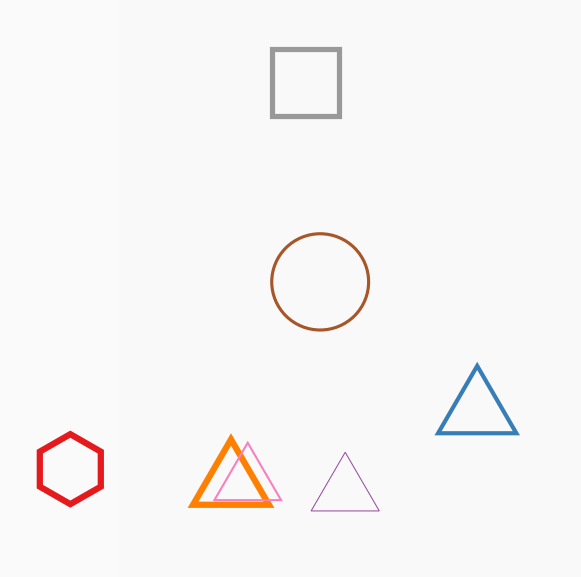[{"shape": "hexagon", "thickness": 3, "radius": 0.3, "center": [0.121, 0.187]}, {"shape": "triangle", "thickness": 2, "radius": 0.39, "center": [0.821, 0.288]}, {"shape": "triangle", "thickness": 0.5, "radius": 0.34, "center": [0.594, 0.148]}, {"shape": "triangle", "thickness": 3, "radius": 0.38, "center": [0.397, 0.163]}, {"shape": "circle", "thickness": 1.5, "radius": 0.42, "center": [0.551, 0.511]}, {"shape": "triangle", "thickness": 1, "radius": 0.33, "center": [0.426, 0.166]}, {"shape": "square", "thickness": 2.5, "radius": 0.29, "center": [0.525, 0.857]}]